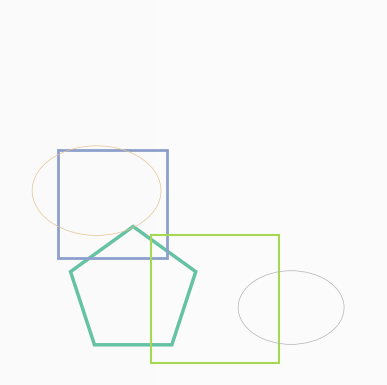[{"shape": "pentagon", "thickness": 2.5, "radius": 0.85, "center": [0.344, 0.242]}, {"shape": "square", "thickness": 2, "radius": 0.7, "center": [0.291, 0.471]}, {"shape": "square", "thickness": 1.5, "radius": 0.83, "center": [0.554, 0.223]}, {"shape": "oval", "thickness": 0.5, "radius": 0.83, "center": [0.249, 0.505]}, {"shape": "oval", "thickness": 0.5, "radius": 0.68, "center": [0.751, 0.201]}]